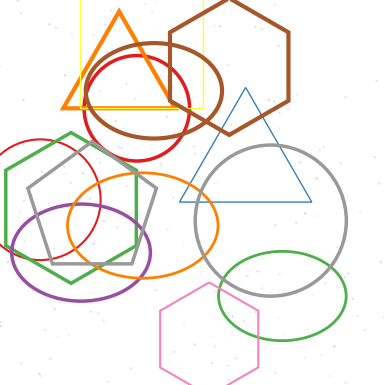[{"shape": "circle", "thickness": 1.5, "radius": 0.78, "center": [0.105, 0.481]}, {"shape": "circle", "thickness": 2.5, "radius": 0.68, "center": [0.355, 0.719]}, {"shape": "triangle", "thickness": 1, "radius": 0.99, "center": [0.638, 0.574]}, {"shape": "oval", "thickness": 2, "radius": 0.83, "center": [0.733, 0.231]}, {"shape": "hexagon", "thickness": 2.5, "radius": 0.98, "center": [0.185, 0.46]}, {"shape": "oval", "thickness": 2.5, "radius": 0.9, "center": [0.211, 0.344]}, {"shape": "triangle", "thickness": 3, "radius": 0.84, "center": [0.309, 0.803]}, {"shape": "oval", "thickness": 2, "radius": 0.98, "center": [0.371, 0.414]}, {"shape": "square", "thickness": 1, "radius": 0.8, "center": [0.368, 0.879]}, {"shape": "oval", "thickness": 3, "radius": 0.89, "center": [0.4, 0.764]}, {"shape": "hexagon", "thickness": 3, "radius": 0.89, "center": [0.595, 0.827]}, {"shape": "hexagon", "thickness": 1.5, "radius": 0.74, "center": [0.543, 0.119]}, {"shape": "circle", "thickness": 2.5, "radius": 0.98, "center": [0.703, 0.427]}, {"shape": "pentagon", "thickness": 2.5, "radius": 0.88, "center": [0.239, 0.457]}]